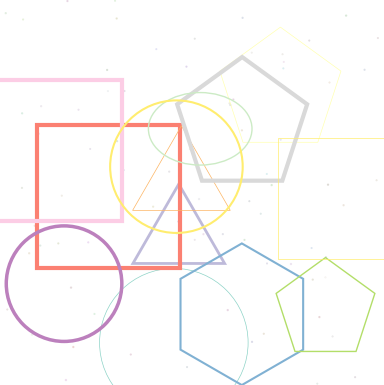[{"shape": "circle", "thickness": 0.5, "radius": 0.96, "center": [0.452, 0.11]}, {"shape": "pentagon", "thickness": 0.5, "radius": 0.83, "center": [0.728, 0.764]}, {"shape": "triangle", "thickness": 2, "radius": 0.69, "center": [0.464, 0.384]}, {"shape": "square", "thickness": 3, "radius": 0.93, "center": [0.281, 0.489]}, {"shape": "hexagon", "thickness": 1.5, "radius": 0.92, "center": [0.628, 0.184]}, {"shape": "triangle", "thickness": 0.5, "radius": 0.73, "center": [0.471, 0.527]}, {"shape": "pentagon", "thickness": 1, "radius": 0.67, "center": [0.845, 0.196]}, {"shape": "square", "thickness": 3, "radius": 0.92, "center": [0.134, 0.609]}, {"shape": "pentagon", "thickness": 3, "radius": 0.89, "center": [0.629, 0.674]}, {"shape": "circle", "thickness": 2.5, "radius": 0.75, "center": [0.166, 0.263]}, {"shape": "oval", "thickness": 1, "radius": 0.67, "center": [0.52, 0.665]}, {"shape": "circle", "thickness": 1.5, "radius": 0.86, "center": [0.458, 0.567]}, {"shape": "square", "thickness": 0.5, "radius": 0.79, "center": [0.881, 0.485]}]